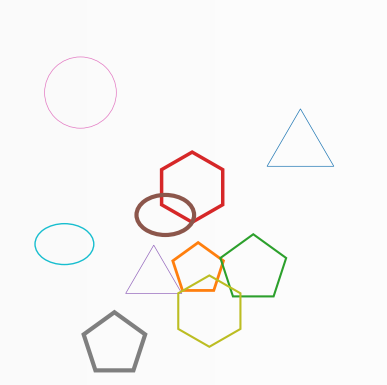[{"shape": "triangle", "thickness": 0.5, "radius": 0.5, "center": [0.775, 0.618]}, {"shape": "pentagon", "thickness": 2, "radius": 0.34, "center": [0.511, 0.301]}, {"shape": "pentagon", "thickness": 1.5, "radius": 0.45, "center": [0.654, 0.302]}, {"shape": "hexagon", "thickness": 2.5, "radius": 0.46, "center": [0.496, 0.514]}, {"shape": "triangle", "thickness": 0.5, "radius": 0.42, "center": [0.397, 0.28]}, {"shape": "oval", "thickness": 3, "radius": 0.37, "center": [0.427, 0.442]}, {"shape": "circle", "thickness": 0.5, "radius": 0.46, "center": [0.208, 0.76]}, {"shape": "pentagon", "thickness": 3, "radius": 0.42, "center": [0.295, 0.106]}, {"shape": "hexagon", "thickness": 1.5, "radius": 0.46, "center": [0.54, 0.192]}, {"shape": "oval", "thickness": 1, "radius": 0.38, "center": [0.166, 0.366]}]